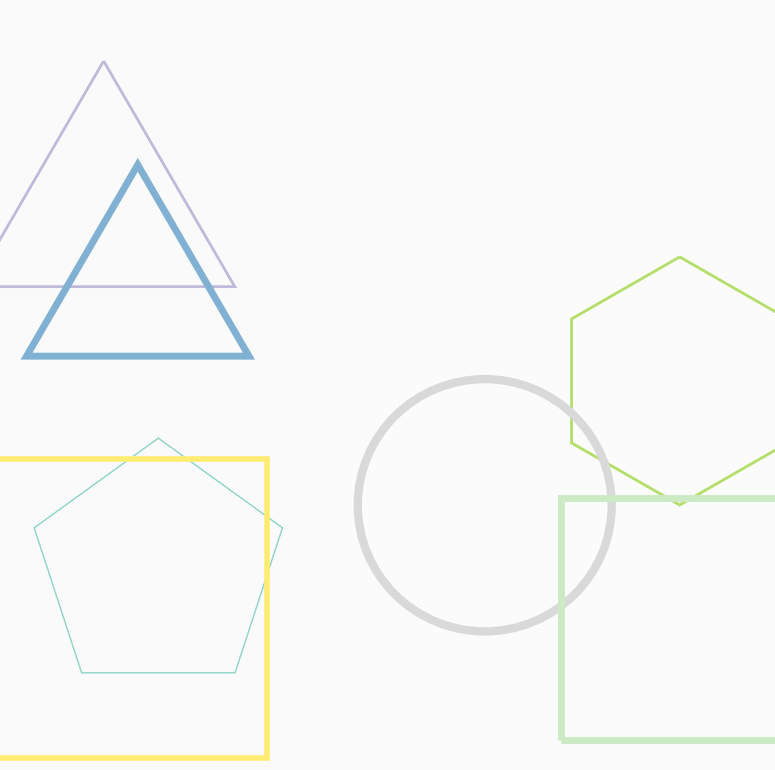[{"shape": "pentagon", "thickness": 0.5, "radius": 0.84, "center": [0.204, 0.263]}, {"shape": "triangle", "thickness": 1, "radius": 0.98, "center": [0.134, 0.725]}, {"shape": "triangle", "thickness": 2.5, "radius": 0.83, "center": [0.178, 0.62]}, {"shape": "hexagon", "thickness": 1, "radius": 0.81, "center": [0.877, 0.505]}, {"shape": "circle", "thickness": 3, "radius": 0.82, "center": [0.625, 0.344]}, {"shape": "square", "thickness": 2.5, "radius": 0.78, "center": [0.88, 0.196]}, {"shape": "square", "thickness": 2, "radius": 0.97, "center": [0.149, 0.209]}]